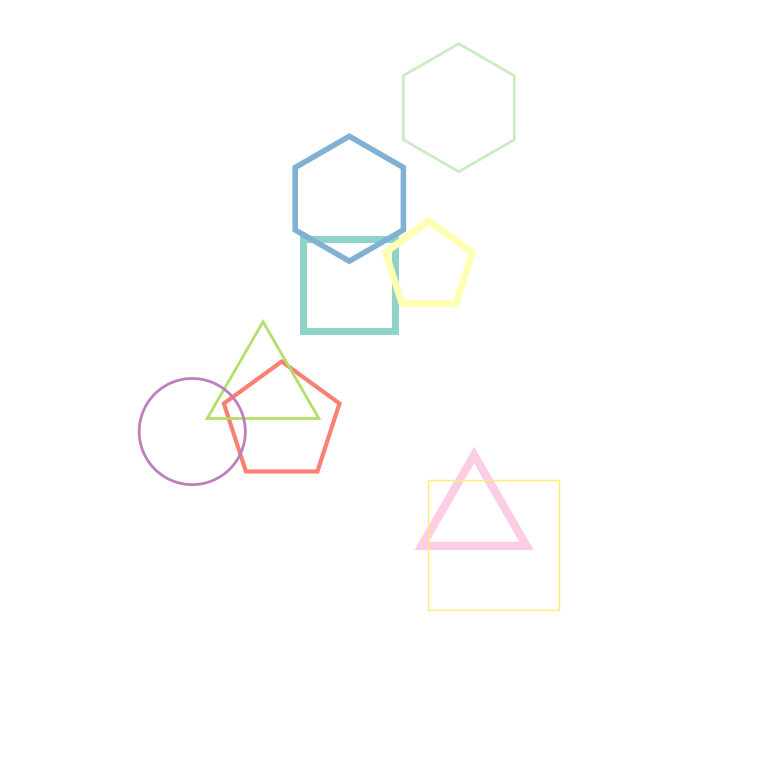[{"shape": "square", "thickness": 2.5, "radius": 0.3, "center": [0.453, 0.63]}, {"shape": "pentagon", "thickness": 2.5, "radius": 0.3, "center": [0.557, 0.654]}, {"shape": "pentagon", "thickness": 1.5, "radius": 0.39, "center": [0.366, 0.452]}, {"shape": "hexagon", "thickness": 2, "radius": 0.41, "center": [0.454, 0.742]}, {"shape": "triangle", "thickness": 1, "radius": 0.42, "center": [0.342, 0.498]}, {"shape": "triangle", "thickness": 3, "radius": 0.39, "center": [0.616, 0.33]}, {"shape": "circle", "thickness": 1, "radius": 0.34, "center": [0.25, 0.44]}, {"shape": "hexagon", "thickness": 1, "radius": 0.42, "center": [0.596, 0.86]}, {"shape": "square", "thickness": 0.5, "radius": 0.42, "center": [0.641, 0.292]}]